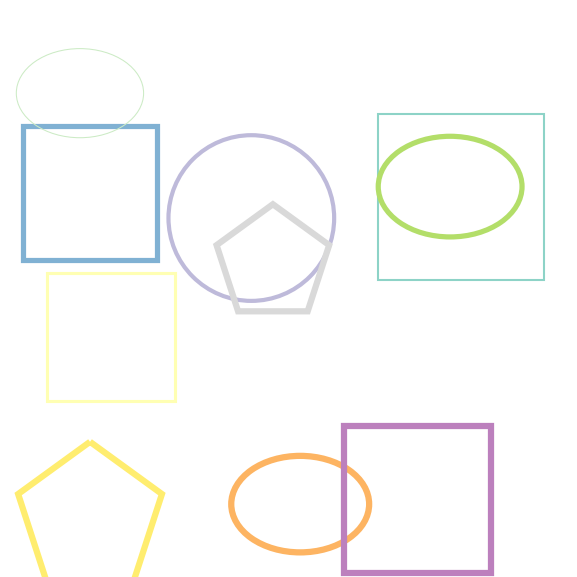[{"shape": "square", "thickness": 1, "radius": 0.72, "center": [0.798, 0.658]}, {"shape": "square", "thickness": 1.5, "radius": 0.55, "center": [0.193, 0.415]}, {"shape": "circle", "thickness": 2, "radius": 0.72, "center": [0.435, 0.622]}, {"shape": "square", "thickness": 2.5, "radius": 0.58, "center": [0.156, 0.665]}, {"shape": "oval", "thickness": 3, "radius": 0.6, "center": [0.52, 0.126]}, {"shape": "oval", "thickness": 2.5, "radius": 0.62, "center": [0.779, 0.676]}, {"shape": "pentagon", "thickness": 3, "radius": 0.51, "center": [0.473, 0.543]}, {"shape": "square", "thickness": 3, "radius": 0.63, "center": [0.723, 0.134]}, {"shape": "oval", "thickness": 0.5, "radius": 0.55, "center": [0.138, 0.838]}, {"shape": "pentagon", "thickness": 3, "radius": 0.65, "center": [0.156, 0.103]}]